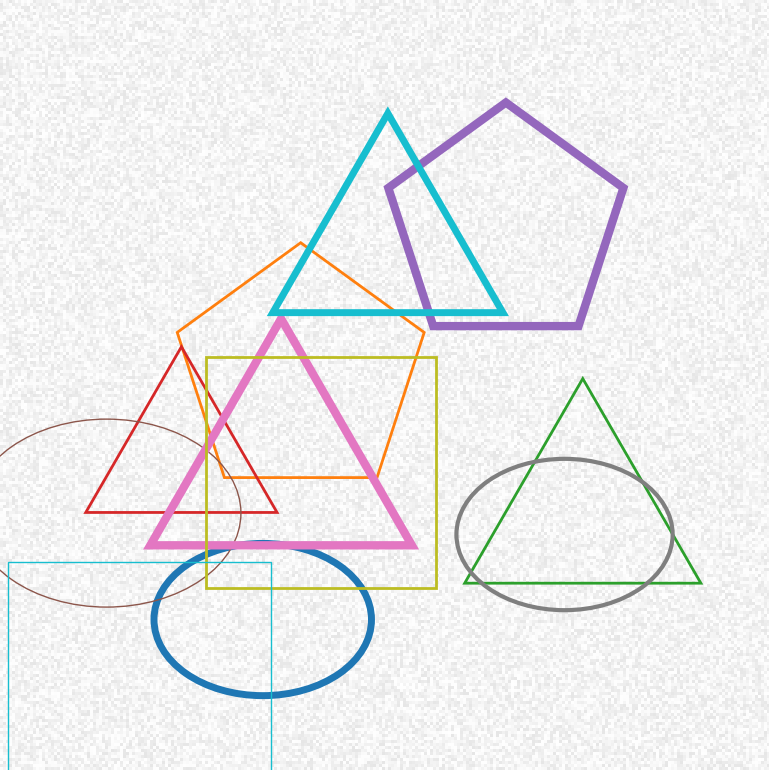[{"shape": "oval", "thickness": 2.5, "radius": 0.71, "center": [0.341, 0.195]}, {"shape": "pentagon", "thickness": 1, "radius": 0.84, "center": [0.391, 0.516]}, {"shape": "triangle", "thickness": 1, "radius": 0.89, "center": [0.757, 0.331]}, {"shape": "triangle", "thickness": 1, "radius": 0.72, "center": [0.236, 0.406]}, {"shape": "pentagon", "thickness": 3, "radius": 0.8, "center": [0.657, 0.706]}, {"shape": "oval", "thickness": 0.5, "radius": 0.87, "center": [0.139, 0.334]}, {"shape": "triangle", "thickness": 3, "radius": 0.98, "center": [0.365, 0.39]}, {"shape": "oval", "thickness": 1.5, "radius": 0.7, "center": [0.733, 0.306]}, {"shape": "square", "thickness": 1, "radius": 0.75, "center": [0.417, 0.387]}, {"shape": "triangle", "thickness": 2.5, "radius": 0.86, "center": [0.504, 0.68]}, {"shape": "square", "thickness": 0.5, "radius": 0.85, "center": [0.181, 0.1]}]